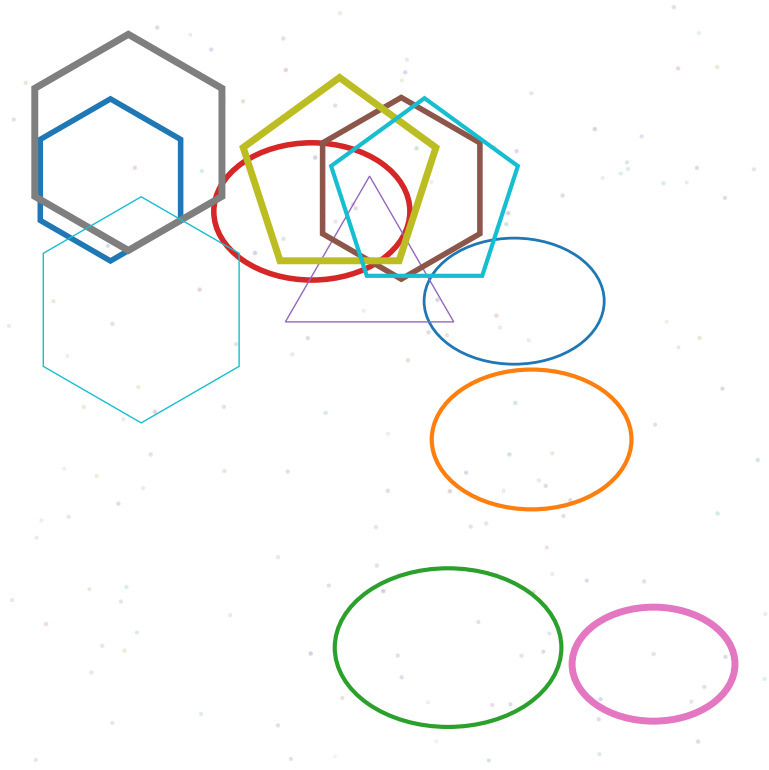[{"shape": "oval", "thickness": 1, "radius": 0.58, "center": [0.668, 0.609]}, {"shape": "hexagon", "thickness": 2, "radius": 0.53, "center": [0.143, 0.766]}, {"shape": "oval", "thickness": 1.5, "radius": 0.65, "center": [0.69, 0.429]}, {"shape": "oval", "thickness": 1.5, "radius": 0.74, "center": [0.582, 0.159]}, {"shape": "oval", "thickness": 2, "radius": 0.64, "center": [0.405, 0.725]}, {"shape": "triangle", "thickness": 0.5, "radius": 0.63, "center": [0.48, 0.645]}, {"shape": "hexagon", "thickness": 2, "radius": 0.59, "center": [0.521, 0.755]}, {"shape": "oval", "thickness": 2.5, "radius": 0.53, "center": [0.849, 0.137]}, {"shape": "hexagon", "thickness": 2.5, "radius": 0.7, "center": [0.167, 0.815]}, {"shape": "pentagon", "thickness": 2.5, "radius": 0.66, "center": [0.441, 0.768]}, {"shape": "hexagon", "thickness": 0.5, "radius": 0.73, "center": [0.183, 0.598]}, {"shape": "pentagon", "thickness": 1.5, "radius": 0.64, "center": [0.551, 0.745]}]